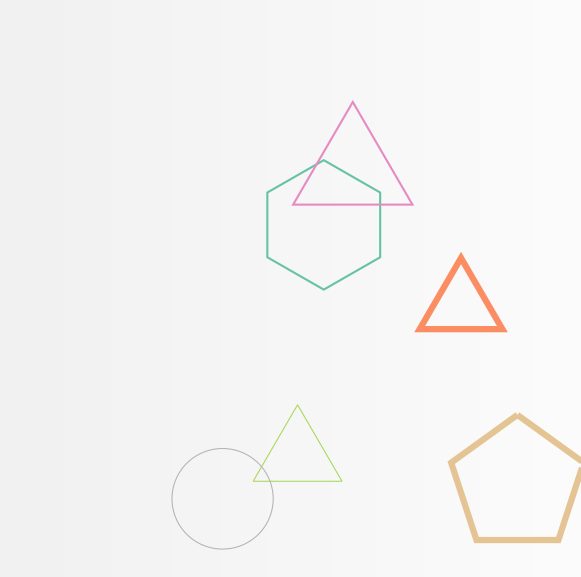[{"shape": "hexagon", "thickness": 1, "radius": 0.56, "center": [0.557, 0.61]}, {"shape": "triangle", "thickness": 3, "radius": 0.41, "center": [0.793, 0.47]}, {"shape": "triangle", "thickness": 1, "radius": 0.59, "center": [0.607, 0.704]}, {"shape": "triangle", "thickness": 0.5, "radius": 0.44, "center": [0.512, 0.21]}, {"shape": "pentagon", "thickness": 3, "radius": 0.6, "center": [0.89, 0.161]}, {"shape": "circle", "thickness": 0.5, "radius": 0.44, "center": [0.383, 0.135]}]